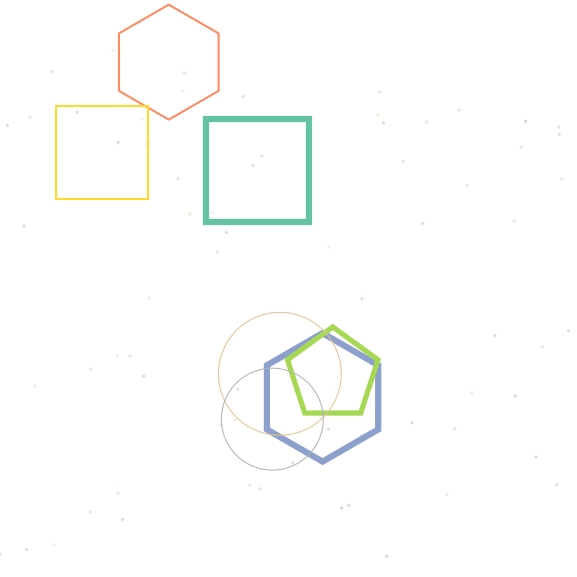[{"shape": "square", "thickness": 3, "radius": 0.45, "center": [0.446, 0.704]}, {"shape": "hexagon", "thickness": 1, "radius": 0.5, "center": [0.292, 0.892]}, {"shape": "hexagon", "thickness": 3, "radius": 0.56, "center": [0.559, 0.311]}, {"shape": "pentagon", "thickness": 2.5, "radius": 0.41, "center": [0.576, 0.351]}, {"shape": "square", "thickness": 1, "radius": 0.4, "center": [0.176, 0.735]}, {"shape": "circle", "thickness": 0.5, "radius": 0.53, "center": [0.485, 0.352]}, {"shape": "circle", "thickness": 0.5, "radius": 0.44, "center": [0.472, 0.273]}]